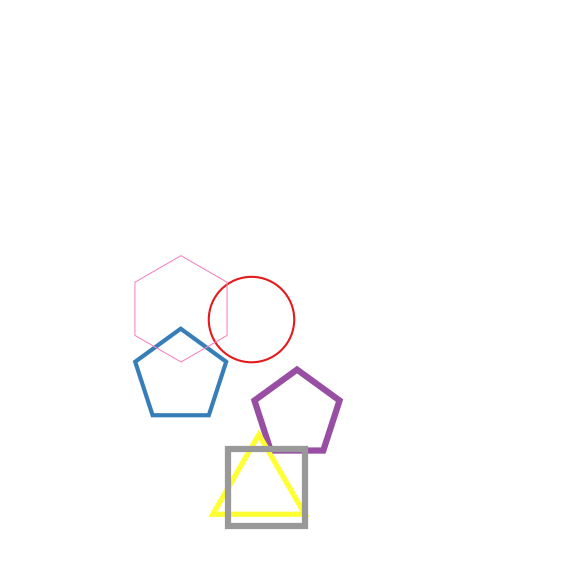[{"shape": "circle", "thickness": 1, "radius": 0.37, "center": [0.436, 0.446]}, {"shape": "pentagon", "thickness": 2, "radius": 0.41, "center": [0.313, 0.347]}, {"shape": "pentagon", "thickness": 3, "radius": 0.39, "center": [0.514, 0.282]}, {"shape": "triangle", "thickness": 2.5, "radius": 0.46, "center": [0.448, 0.155]}, {"shape": "hexagon", "thickness": 0.5, "radius": 0.46, "center": [0.313, 0.464]}, {"shape": "square", "thickness": 3, "radius": 0.34, "center": [0.461, 0.155]}]